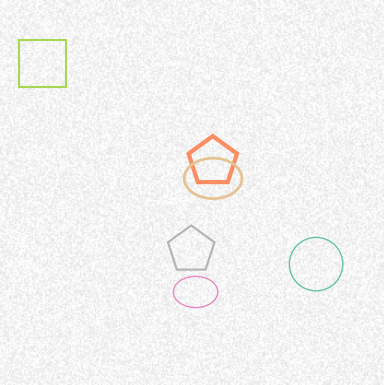[{"shape": "circle", "thickness": 1, "radius": 0.35, "center": [0.821, 0.314]}, {"shape": "pentagon", "thickness": 3, "radius": 0.33, "center": [0.553, 0.58]}, {"shape": "oval", "thickness": 1, "radius": 0.29, "center": [0.508, 0.242]}, {"shape": "square", "thickness": 1.5, "radius": 0.3, "center": [0.111, 0.835]}, {"shape": "oval", "thickness": 2, "radius": 0.38, "center": [0.554, 0.537]}, {"shape": "pentagon", "thickness": 1.5, "radius": 0.32, "center": [0.497, 0.351]}]